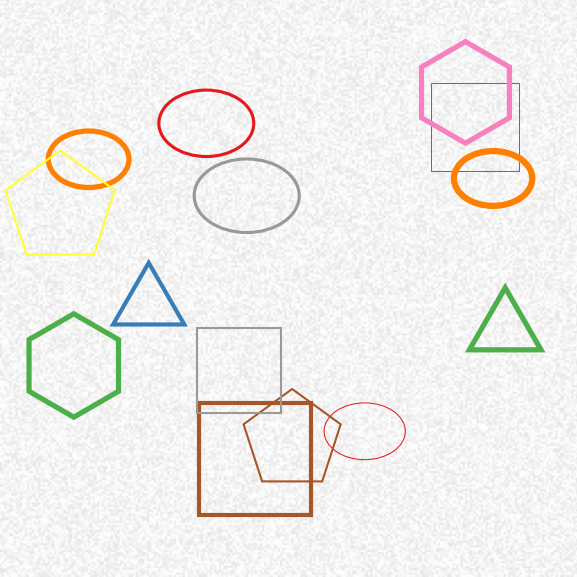[{"shape": "oval", "thickness": 1.5, "radius": 0.41, "center": [0.357, 0.786]}, {"shape": "oval", "thickness": 0.5, "radius": 0.35, "center": [0.632, 0.252]}, {"shape": "triangle", "thickness": 2, "radius": 0.36, "center": [0.258, 0.473]}, {"shape": "triangle", "thickness": 2.5, "radius": 0.36, "center": [0.875, 0.429]}, {"shape": "hexagon", "thickness": 2.5, "radius": 0.45, "center": [0.128, 0.366]}, {"shape": "square", "thickness": 0.5, "radius": 0.38, "center": [0.822, 0.779]}, {"shape": "oval", "thickness": 2.5, "radius": 0.35, "center": [0.153, 0.723]}, {"shape": "oval", "thickness": 3, "radius": 0.34, "center": [0.854, 0.69]}, {"shape": "pentagon", "thickness": 1, "radius": 0.5, "center": [0.104, 0.639]}, {"shape": "pentagon", "thickness": 1, "radius": 0.44, "center": [0.506, 0.237]}, {"shape": "square", "thickness": 2, "radius": 0.48, "center": [0.441, 0.204]}, {"shape": "hexagon", "thickness": 2.5, "radius": 0.44, "center": [0.806, 0.839]}, {"shape": "square", "thickness": 1, "radius": 0.37, "center": [0.414, 0.357]}, {"shape": "oval", "thickness": 1.5, "radius": 0.46, "center": [0.427, 0.66]}]